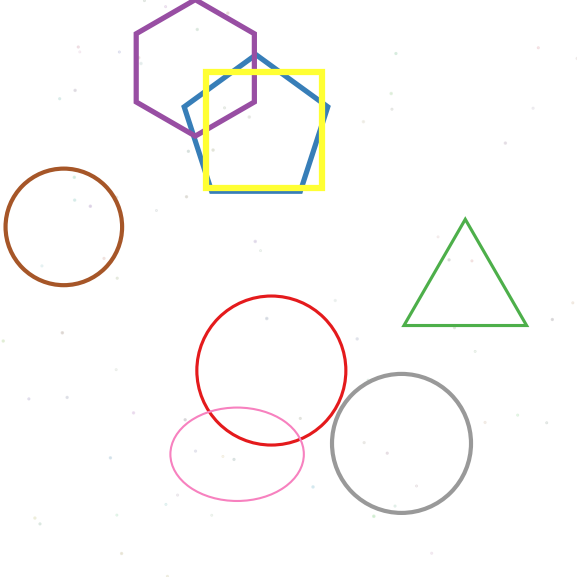[{"shape": "circle", "thickness": 1.5, "radius": 0.65, "center": [0.47, 0.358]}, {"shape": "pentagon", "thickness": 2.5, "radius": 0.65, "center": [0.443, 0.774]}, {"shape": "triangle", "thickness": 1.5, "radius": 0.61, "center": [0.806, 0.497]}, {"shape": "hexagon", "thickness": 2.5, "radius": 0.59, "center": [0.338, 0.882]}, {"shape": "square", "thickness": 3, "radius": 0.5, "center": [0.457, 0.774]}, {"shape": "circle", "thickness": 2, "radius": 0.5, "center": [0.111, 0.606]}, {"shape": "oval", "thickness": 1, "radius": 0.58, "center": [0.411, 0.213]}, {"shape": "circle", "thickness": 2, "radius": 0.6, "center": [0.695, 0.231]}]